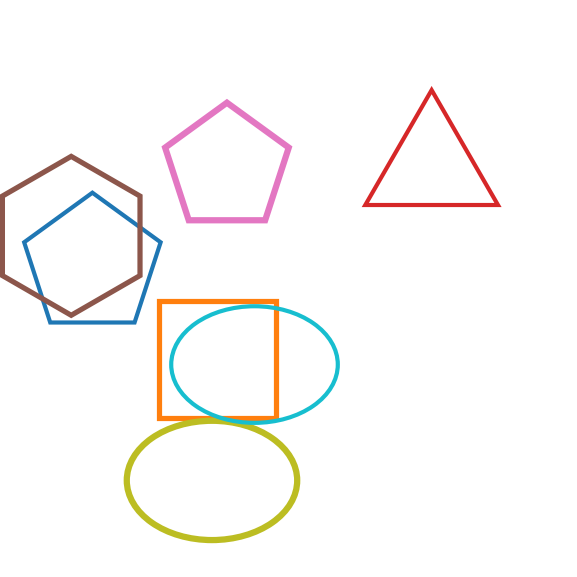[{"shape": "pentagon", "thickness": 2, "radius": 0.62, "center": [0.16, 0.541]}, {"shape": "square", "thickness": 2.5, "radius": 0.51, "center": [0.376, 0.376]}, {"shape": "triangle", "thickness": 2, "radius": 0.66, "center": [0.747, 0.71]}, {"shape": "hexagon", "thickness": 2.5, "radius": 0.69, "center": [0.123, 0.591]}, {"shape": "pentagon", "thickness": 3, "radius": 0.56, "center": [0.393, 0.709]}, {"shape": "oval", "thickness": 3, "radius": 0.74, "center": [0.367, 0.167]}, {"shape": "oval", "thickness": 2, "radius": 0.72, "center": [0.441, 0.368]}]